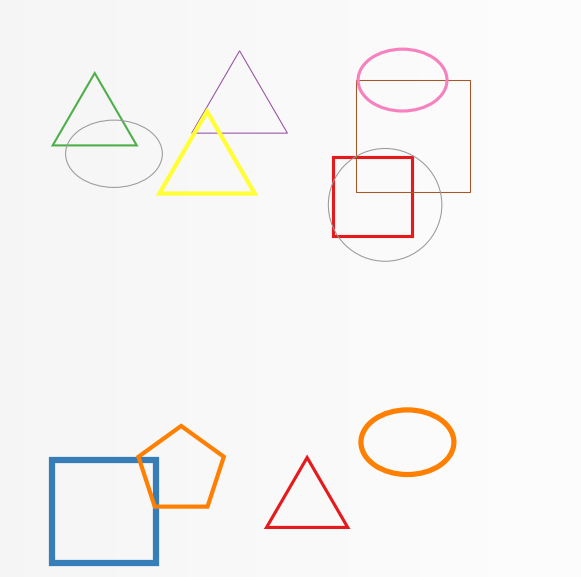[{"shape": "square", "thickness": 1.5, "radius": 0.34, "center": [0.641, 0.659]}, {"shape": "triangle", "thickness": 1.5, "radius": 0.4, "center": [0.528, 0.126]}, {"shape": "square", "thickness": 3, "radius": 0.44, "center": [0.179, 0.113]}, {"shape": "triangle", "thickness": 1, "radius": 0.42, "center": [0.163, 0.789]}, {"shape": "triangle", "thickness": 0.5, "radius": 0.48, "center": [0.412, 0.816]}, {"shape": "pentagon", "thickness": 2, "radius": 0.39, "center": [0.312, 0.184]}, {"shape": "oval", "thickness": 2.5, "radius": 0.4, "center": [0.701, 0.233]}, {"shape": "triangle", "thickness": 2, "radius": 0.47, "center": [0.356, 0.711]}, {"shape": "square", "thickness": 0.5, "radius": 0.49, "center": [0.71, 0.764]}, {"shape": "oval", "thickness": 1.5, "radius": 0.38, "center": [0.693, 0.86]}, {"shape": "circle", "thickness": 0.5, "radius": 0.49, "center": [0.663, 0.644]}, {"shape": "oval", "thickness": 0.5, "radius": 0.42, "center": [0.196, 0.733]}]